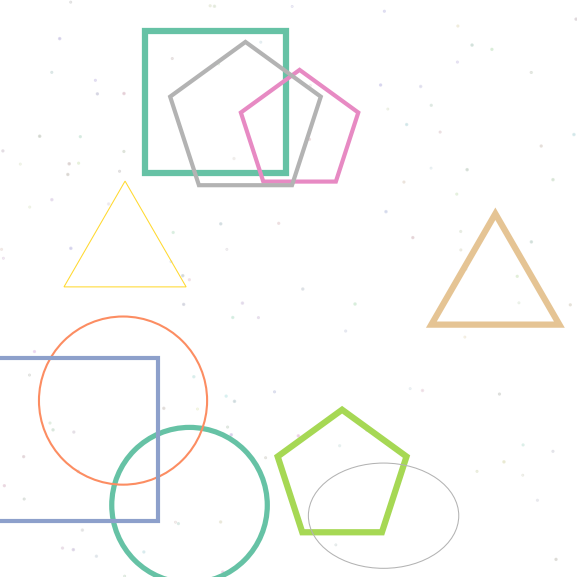[{"shape": "square", "thickness": 3, "radius": 0.61, "center": [0.374, 0.822]}, {"shape": "circle", "thickness": 2.5, "radius": 0.67, "center": [0.328, 0.124]}, {"shape": "circle", "thickness": 1, "radius": 0.73, "center": [0.213, 0.305]}, {"shape": "square", "thickness": 2, "radius": 0.71, "center": [0.132, 0.238]}, {"shape": "pentagon", "thickness": 2, "radius": 0.53, "center": [0.519, 0.771]}, {"shape": "pentagon", "thickness": 3, "radius": 0.59, "center": [0.592, 0.172]}, {"shape": "triangle", "thickness": 0.5, "radius": 0.61, "center": [0.217, 0.563]}, {"shape": "triangle", "thickness": 3, "radius": 0.64, "center": [0.858, 0.501]}, {"shape": "oval", "thickness": 0.5, "radius": 0.65, "center": [0.664, 0.106]}, {"shape": "pentagon", "thickness": 2, "radius": 0.69, "center": [0.425, 0.789]}]